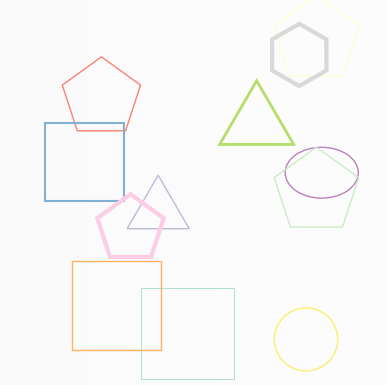[{"shape": "square", "thickness": 0.5, "radius": 0.6, "center": [0.484, 0.134]}, {"shape": "pentagon", "thickness": 0.5, "radius": 0.58, "center": [0.817, 0.897]}, {"shape": "triangle", "thickness": 1, "radius": 0.46, "center": [0.408, 0.452]}, {"shape": "pentagon", "thickness": 1, "radius": 0.53, "center": [0.262, 0.746]}, {"shape": "square", "thickness": 1.5, "radius": 0.51, "center": [0.218, 0.579]}, {"shape": "square", "thickness": 1, "radius": 0.58, "center": [0.301, 0.207]}, {"shape": "triangle", "thickness": 2, "radius": 0.55, "center": [0.662, 0.68]}, {"shape": "pentagon", "thickness": 3, "radius": 0.45, "center": [0.337, 0.406]}, {"shape": "hexagon", "thickness": 3, "radius": 0.4, "center": [0.772, 0.857]}, {"shape": "oval", "thickness": 1, "radius": 0.47, "center": [0.83, 0.551]}, {"shape": "pentagon", "thickness": 1, "radius": 0.57, "center": [0.817, 0.503]}, {"shape": "circle", "thickness": 1, "radius": 0.41, "center": [0.79, 0.118]}]